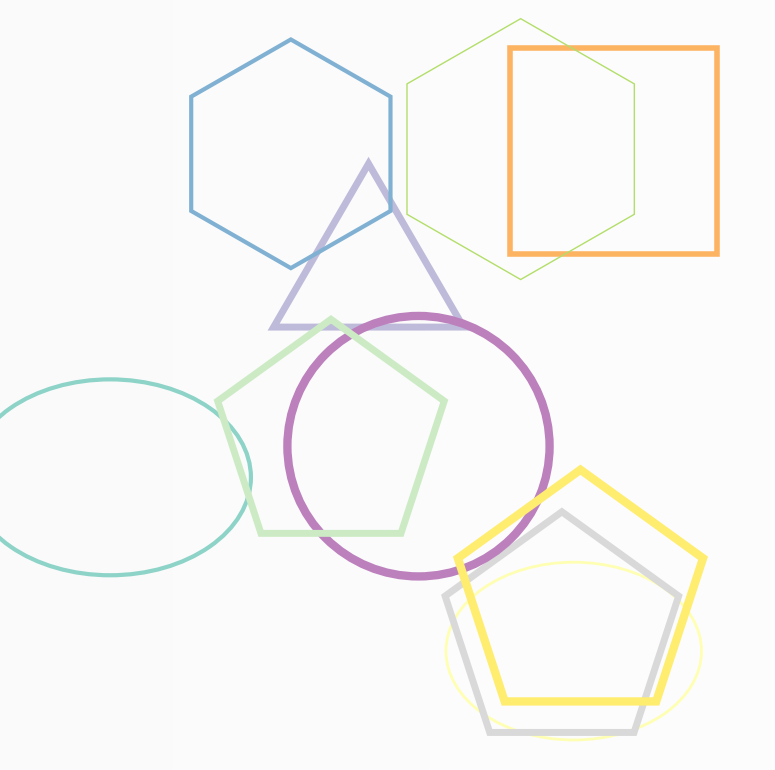[{"shape": "oval", "thickness": 1.5, "radius": 0.91, "center": [0.142, 0.38]}, {"shape": "oval", "thickness": 1, "radius": 0.82, "center": [0.74, 0.154]}, {"shape": "triangle", "thickness": 2.5, "radius": 0.71, "center": [0.476, 0.646]}, {"shape": "hexagon", "thickness": 1.5, "radius": 0.74, "center": [0.375, 0.8]}, {"shape": "square", "thickness": 2, "radius": 0.67, "center": [0.792, 0.804]}, {"shape": "hexagon", "thickness": 0.5, "radius": 0.85, "center": [0.672, 0.806]}, {"shape": "pentagon", "thickness": 2.5, "radius": 0.79, "center": [0.725, 0.177]}, {"shape": "circle", "thickness": 3, "radius": 0.85, "center": [0.54, 0.421]}, {"shape": "pentagon", "thickness": 2.5, "radius": 0.77, "center": [0.427, 0.432]}, {"shape": "pentagon", "thickness": 3, "radius": 0.83, "center": [0.749, 0.224]}]